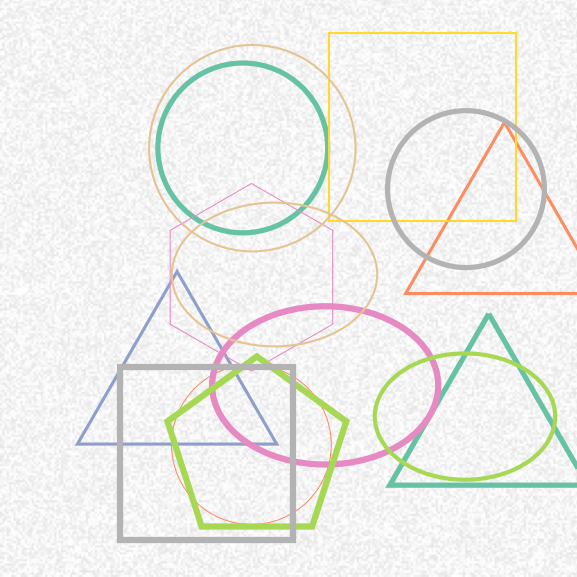[{"shape": "circle", "thickness": 2.5, "radius": 0.74, "center": [0.42, 0.743]}, {"shape": "triangle", "thickness": 2.5, "radius": 0.99, "center": [0.846, 0.258]}, {"shape": "triangle", "thickness": 1.5, "radius": 0.99, "center": [0.874, 0.59]}, {"shape": "circle", "thickness": 0.5, "radius": 0.69, "center": [0.435, 0.229]}, {"shape": "triangle", "thickness": 1.5, "radius": 1.0, "center": [0.307, 0.33]}, {"shape": "oval", "thickness": 3, "radius": 0.98, "center": [0.563, 0.332]}, {"shape": "hexagon", "thickness": 0.5, "radius": 0.81, "center": [0.435, 0.519]}, {"shape": "oval", "thickness": 2, "radius": 0.78, "center": [0.805, 0.278]}, {"shape": "pentagon", "thickness": 3, "radius": 0.81, "center": [0.445, 0.219]}, {"shape": "square", "thickness": 1, "radius": 0.81, "center": [0.732, 0.779]}, {"shape": "circle", "thickness": 1, "radius": 0.89, "center": [0.437, 0.743]}, {"shape": "oval", "thickness": 1, "radius": 0.89, "center": [0.475, 0.524]}, {"shape": "circle", "thickness": 2.5, "radius": 0.68, "center": [0.807, 0.672]}, {"shape": "square", "thickness": 3, "radius": 0.75, "center": [0.358, 0.215]}]